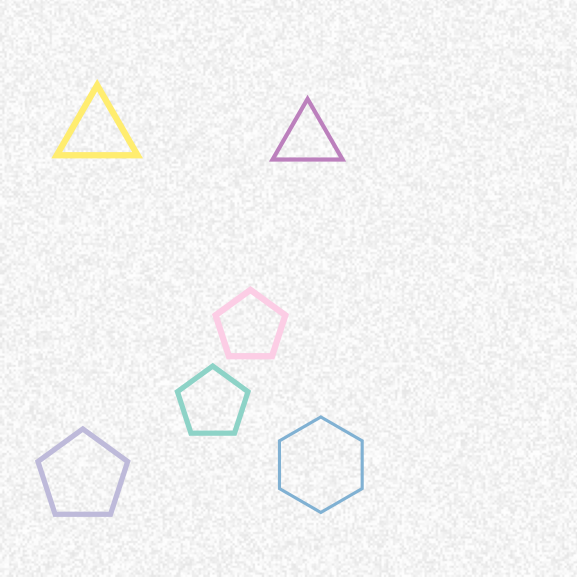[{"shape": "pentagon", "thickness": 2.5, "radius": 0.32, "center": [0.368, 0.301]}, {"shape": "pentagon", "thickness": 2.5, "radius": 0.41, "center": [0.143, 0.175]}, {"shape": "hexagon", "thickness": 1.5, "radius": 0.41, "center": [0.556, 0.194]}, {"shape": "pentagon", "thickness": 3, "radius": 0.32, "center": [0.434, 0.434]}, {"shape": "triangle", "thickness": 2, "radius": 0.35, "center": [0.533, 0.758]}, {"shape": "triangle", "thickness": 3, "radius": 0.4, "center": [0.168, 0.771]}]